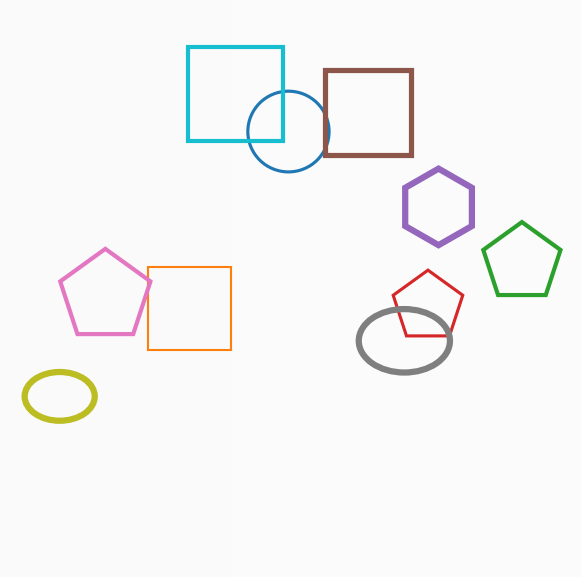[{"shape": "circle", "thickness": 1.5, "radius": 0.35, "center": [0.496, 0.771]}, {"shape": "square", "thickness": 1, "radius": 0.36, "center": [0.326, 0.465]}, {"shape": "pentagon", "thickness": 2, "radius": 0.35, "center": [0.898, 0.545]}, {"shape": "pentagon", "thickness": 1.5, "radius": 0.31, "center": [0.736, 0.468]}, {"shape": "hexagon", "thickness": 3, "radius": 0.33, "center": [0.754, 0.641]}, {"shape": "square", "thickness": 2.5, "radius": 0.37, "center": [0.633, 0.804]}, {"shape": "pentagon", "thickness": 2, "radius": 0.41, "center": [0.181, 0.487]}, {"shape": "oval", "thickness": 3, "radius": 0.39, "center": [0.696, 0.409]}, {"shape": "oval", "thickness": 3, "radius": 0.3, "center": [0.103, 0.313]}, {"shape": "square", "thickness": 2, "radius": 0.41, "center": [0.405, 0.836]}]